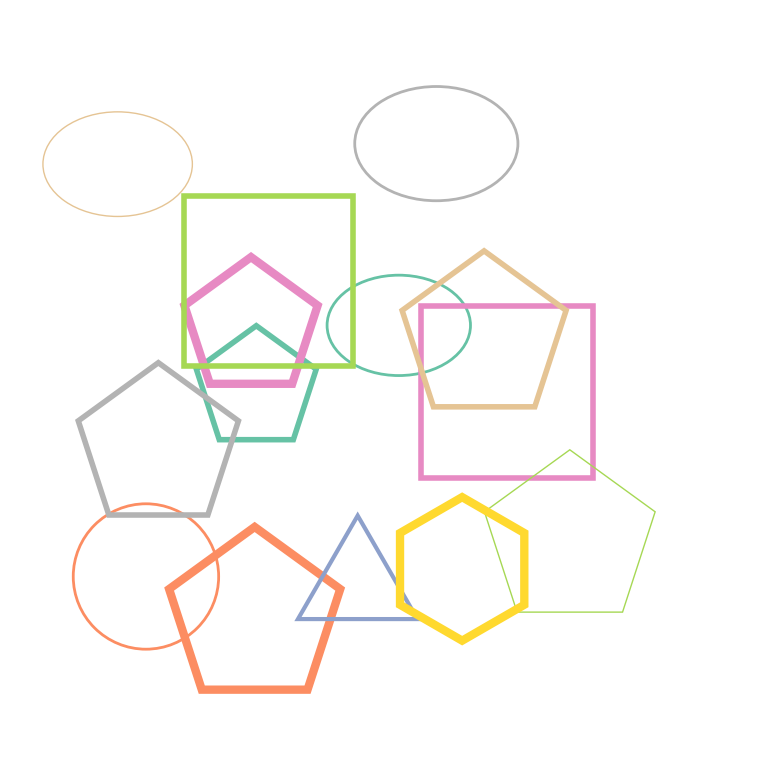[{"shape": "oval", "thickness": 1, "radius": 0.47, "center": [0.518, 0.577]}, {"shape": "pentagon", "thickness": 2, "radius": 0.41, "center": [0.333, 0.495]}, {"shape": "circle", "thickness": 1, "radius": 0.47, "center": [0.19, 0.251]}, {"shape": "pentagon", "thickness": 3, "radius": 0.58, "center": [0.331, 0.199]}, {"shape": "triangle", "thickness": 1.5, "radius": 0.45, "center": [0.465, 0.241]}, {"shape": "pentagon", "thickness": 3, "radius": 0.45, "center": [0.326, 0.575]}, {"shape": "square", "thickness": 2, "radius": 0.56, "center": [0.659, 0.491]}, {"shape": "square", "thickness": 2, "radius": 0.55, "center": [0.349, 0.635]}, {"shape": "pentagon", "thickness": 0.5, "radius": 0.58, "center": [0.74, 0.299]}, {"shape": "hexagon", "thickness": 3, "radius": 0.47, "center": [0.6, 0.261]}, {"shape": "oval", "thickness": 0.5, "radius": 0.49, "center": [0.153, 0.787]}, {"shape": "pentagon", "thickness": 2, "radius": 0.56, "center": [0.629, 0.562]}, {"shape": "pentagon", "thickness": 2, "radius": 0.55, "center": [0.206, 0.42]}, {"shape": "oval", "thickness": 1, "radius": 0.53, "center": [0.567, 0.813]}]